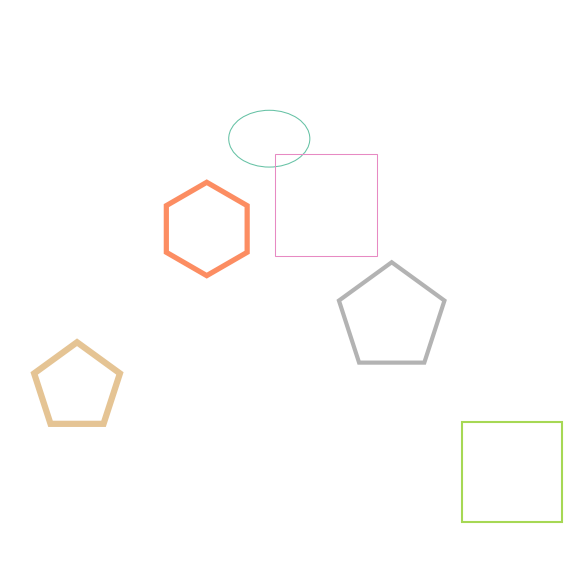[{"shape": "oval", "thickness": 0.5, "radius": 0.35, "center": [0.466, 0.759]}, {"shape": "hexagon", "thickness": 2.5, "radius": 0.4, "center": [0.358, 0.603]}, {"shape": "square", "thickness": 0.5, "radius": 0.44, "center": [0.565, 0.644]}, {"shape": "square", "thickness": 1, "radius": 0.44, "center": [0.887, 0.182]}, {"shape": "pentagon", "thickness": 3, "radius": 0.39, "center": [0.133, 0.328]}, {"shape": "pentagon", "thickness": 2, "radius": 0.48, "center": [0.678, 0.449]}]